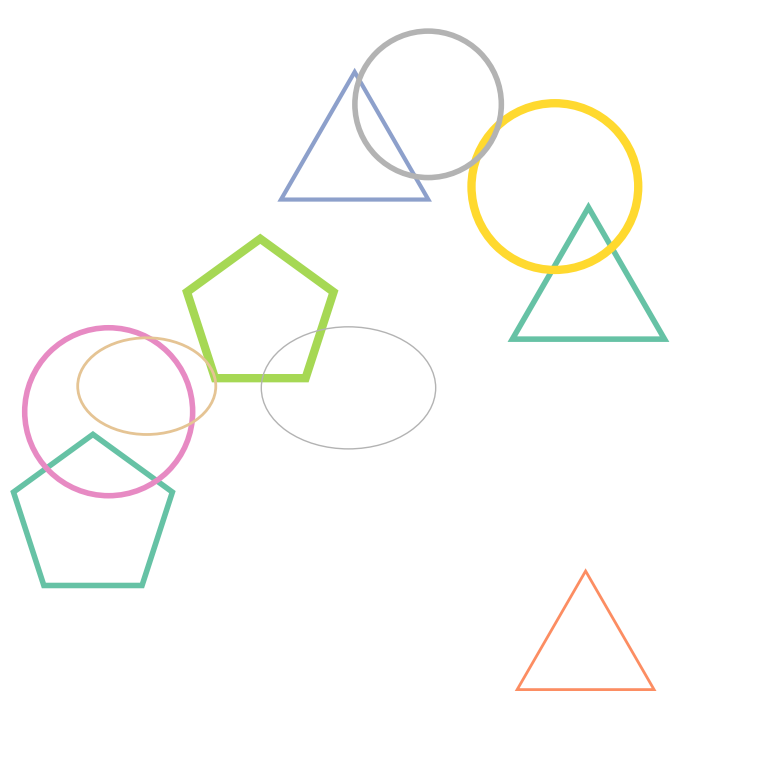[{"shape": "triangle", "thickness": 2, "radius": 0.57, "center": [0.764, 0.617]}, {"shape": "pentagon", "thickness": 2, "radius": 0.54, "center": [0.121, 0.327]}, {"shape": "triangle", "thickness": 1, "radius": 0.51, "center": [0.761, 0.156]}, {"shape": "triangle", "thickness": 1.5, "radius": 0.55, "center": [0.461, 0.796]}, {"shape": "circle", "thickness": 2, "radius": 0.55, "center": [0.141, 0.465]}, {"shape": "pentagon", "thickness": 3, "radius": 0.5, "center": [0.338, 0.59]}, {"shape": "circle", "thickness": 3, "radius": 0.54, "center": [0.721, 0.758]}, {"shape": "oval", "thickness": 1, "radius": 0.45, "center": [0.191, 0.499]}, {"shape": "circle", "thickness": 2, "radius": 0.48, "center": [0.556, 0.864]}, {"shape": "oval", "thickness": 0.5, "radius": 0.57, "center": [0.453, 0.496]}]